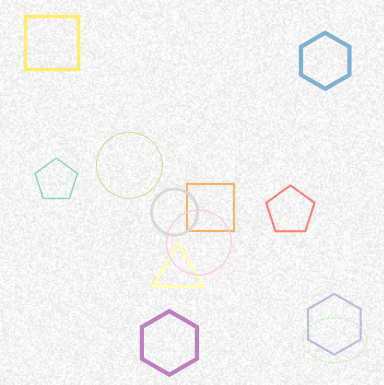[{"shape": "pentagon", "thickness": 1, "radius": 0.29, "center": [0.146, 0.531]}, {"shape": "triangle", "thickness": 2, "radius": 0.38, "center": [0.463, 0.293]}, {"shape": "hexagon", "thickness": 1.5, "radius": 0.39, "center": [0.868, 0.158]}, {"shape": "pentagon", "thickness": 1.5, "radius": 0.33, "center": [0.754, 0.453]}, {"shape": "hexagon", "thickness": 3, "radius": 0.36, "center": [0.845, 0.842]}, {"shape": "square", "thickness": 1.5, "radius": 0.3, "center": [0.547, 0.46]}, {"shape": "circle", "thickness": 0.5, "radius": 0.43, "center": [0.336, 0.57]}, {"shape": "circle", "thickness": 1, "radius": 0.42, "center": [0.517, 0.37]}, {"shape": "circle", "thickness": 2, "radius": 0.3, "center": [0.453, 0.449]}, {"shape": "hexagon", "thickness": 3, "radius": 0.41, "center": [0.44, 0.109]}, {"shape": "oval", "thickness": 0.5, "radius": 0.41, "center": [0.869, 0.116]}, {"shape": "square", "thickness": 2.5, "radius": 0.34, "center": [0.134, 0.889]}]